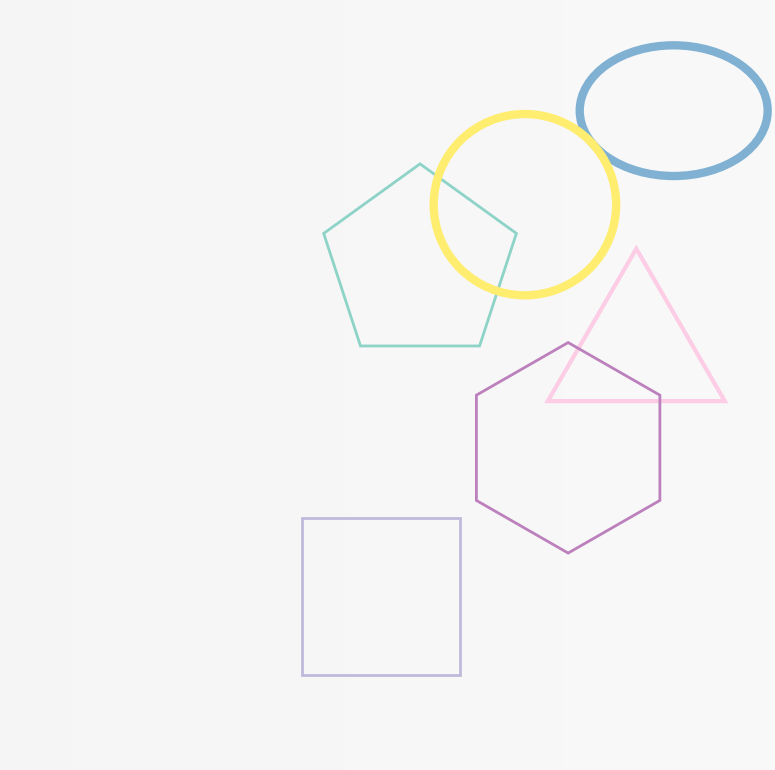[{"shape": "pentagon", "thickness": 1, "radius": 0.65, "center": [0.542, 0.656]}, {"shape": "square", "thickness": 1, "radius": 0.51, "center": [0.492, 0.226]}, {"shape": "oval", "thickness": 3, "radius": 0.61, "center": [0.869, 0.856]}, {"shape": "triangle", "thickness": 1.5, "radius": 0.66, "center": [0.821, 0.545]}, {"shape": "hexagon", "thickness": 1, "radius": 0.68, "center": [0.733, 0.418]}, {"shape": "circle", "thickness": 3, "radius": 0.59, "center": [0.677, 0.734]}]